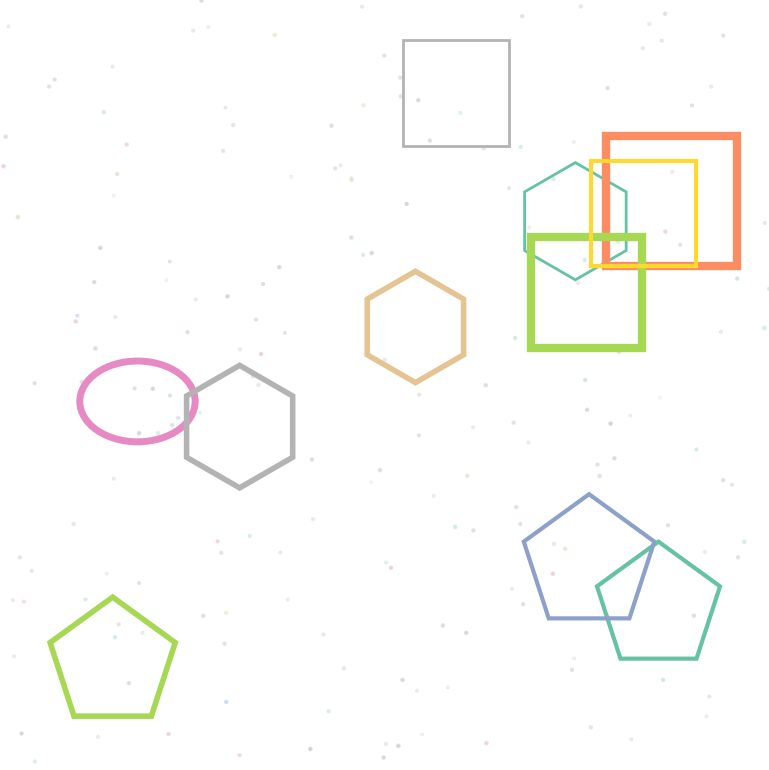[{"shape": "hexagon", "thickness": 1, "radius": 0.38, "center": [0.747, 0.713]}, {"shape": "pentagon", "thickness": 1.5, "radius": 0.42, "center": [0.855, 0.213]}, {"shape": "square", "thickness": 3, "radius": 0.42, "center": [0.873, 0.739]}, {"shape": "pentagon", "thickness": 1.5, "radius": 0.45, "center": [0.765, 0.269]}, {"shape": "oval", "thickness": 2.5, "radius": 0.37, "center": [0.179, 0.479]}, {"shape": "square", "thickness": 3, "radius": 0.36, "center": [0.762, 0.62]}, {"shape": "pentagon", "thickness": 2, "radius": 0.43, "center": [0.146, 0.139]}, {"shape": "square", "thickness": 1.5, "radius": 0.34, "center": [0.836, 0.723]}, {"shape": "hexagon", "thickness": 2, "radius": 0.36, "center": [0.54, 0.575]}, {"shape": "square", "thickness": 1, "radius": 0.34, "center": [0.592, 0.88]}, {"shape": "hexagon", "thickness": 2, "radius": 0.4, "center": [0.311, 0.446]}]